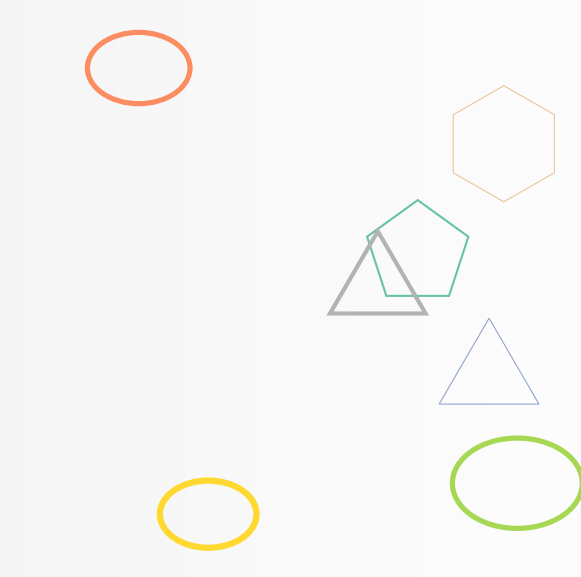[{"shape": "pentagon", "thickness": 1, "radius": 0.46, "center": [0.719, 0.561]}, {"shape": "oval", "thickness": 2.5, "radius": 0.44, "center": [0.239, 0.881]}, {"shape": "triangle", "thickness": 0.5, "radius": 0.5, "center": [0.841, 0.349]}, {"shape": "oval", "thickness": 2.5, "radius": 0.56, "center": [0.89, 0.162]}, {"shape": "oval", "thickness": 3, "radius": 0.42, "center": [0.358, 0.109]}, {"shape": "hexagon", "thickness": 0.5, "radius": 0.5, "center": [0.867, 0.75]}, {"shape": "triangle", "thickness": 2, "radius": 0.47, "center": [0.65, 0.504]}]